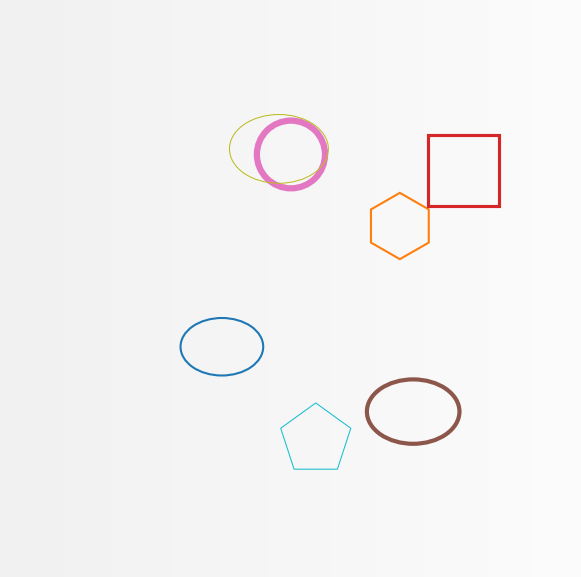[{"shape": "oval", "thickness": 1, "radius": 0.36, "center": [0.382, 0.399]}, {"shape": "hexagon", "thickness": 1, "radius": 0.29, "center": [0.688, 0.608]}, {"shape": "square", "thickness": 1.5, "radius": 0.31, "center": [0.798, 0.704]}, {"shape": "oval", "thickness": 2, "radius": 0.4, "center": [0.711, 0.286]}, {"shape": "circle", "thickness": 3, "radius": 0.29, "center": [0.501, 0.732]}, {"shape": "oval", "thickness": 0.5, "radius": 0.43, "center": [0.48, 0.741]}, {"shape": "pentagon", "thickness": 0.5, "radius": 0.32, "center": [0.543, 0.238]}]